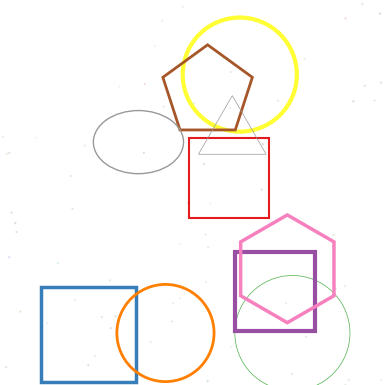[{"shape": "square", "thickness": 1.5, "radius": 0.52, "center": [0.594, 0.538]}, {"shape": "square", "thickness": 2.5, "radius": 0.62, "center": [0.229, 0.132]}, {"shape": "circle", "thickness": 0.5, "radius": 0.75, "center": [0.759, 0.135]}, {"shape": "square", "thickness": 3, "radius": 0.52, "center": [0.715, 0.243]}, {"shape": "circle", "thickness": 2, "radius": 0.63, "center": [0.43, 0.135]}, {"shape": "circle", "thickness": 3, "radius": 0.74, "center": [0.623, 0.806]}, {"shape": "pentagon", "thickness": 2, "radius": 0.61, "center": [0.539, 0.761]}, {"shape": "hexagon", "thickness": 2.5, "radius": 0.7, "center": [0.746, 0.302]}, {"shape": "oval", "thickness": 1, "radius": 0.59, "center": [0.36, 0.631]}, {"shape": "triangle", "thickness": 0.5, "radius": 0.51, "center": [0.603, 0.65]}]